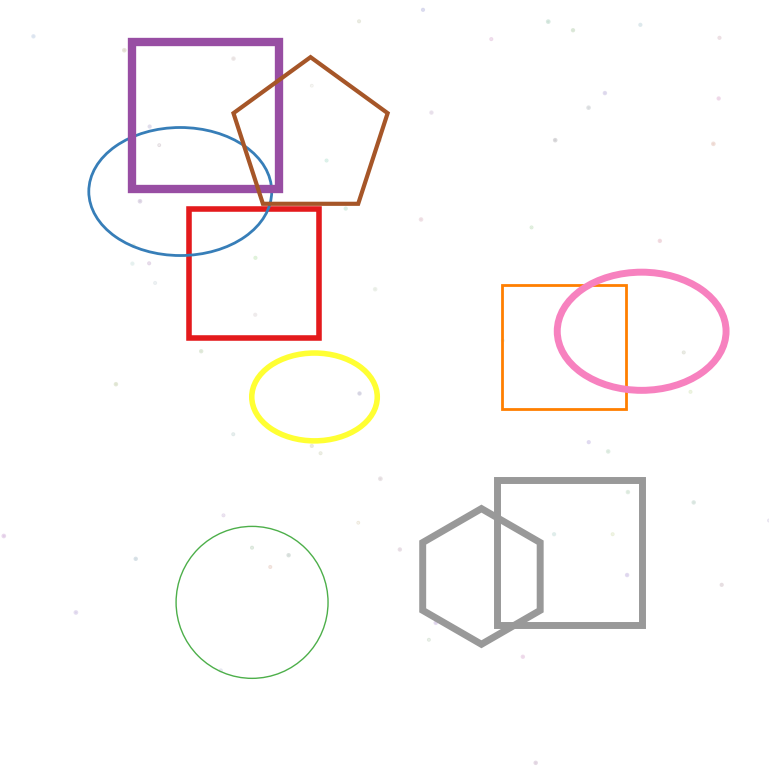[{"shape": "square", "thickness": 2, "radius": 0.42, "center": [0.33, 0.645]}, {"shape": "oval", "thickness": 1, "radius": 0.59, "center": [0.234, 0.751]}, {"shape": "circle", "thickness": 0.5, "radius": 0.49, "center": [0.327, 0.218]}, {"shape": "square", "thickness": 3, "radius": 0.48, "center": [0.267, 0.85]}, {"shape": "square", "thickness": 1, "radius": 0.4, "center": [0.733, 0.55]}, {"shape": "oval", "thickness": 2, "radius": 0.41, "center": [0.408, 0.484]}, {"shape": "pentagon", "thickness": 1.5, "radius": 0.53, "center": [0.403, 0.821]}, {"shape": "oval", "thickness": 2.5, "radius": 0.55, "center": [0.833, 0.57]}, {"shape": "hexagon", "thickness": 2.5, "radius": 0.44, "center": [0.625, 0.251]}, {"shape": "square", "thickness": 2.5, "radius": 0.47, "center": [0.74, 0.282]}]